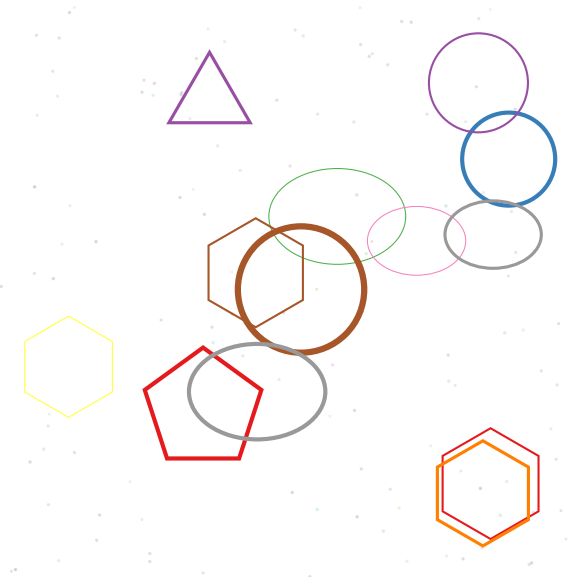[{"shape": "hexagon", "thickness": 1, "radius": 0.48, "center": [0.849, 0.162]}, {"shape": "pentagon", "thickness": 2, "radius": 0.53, "center": [0.352, 0.291]}, {"shape": "circle", "thickness": 2, "radius": 0.4, "center": [0.881, 0.724]}, {"shape": "oval", "thickness": 0.5, "radius": 0.59, "center": [0.584, 0.624]}, {"shape": "triangle", "thickness": 1.5, "radius": 0.41, "center": [0.363, 0.827]}, {"shape": "circle", "thickness": 1, "radius": 0.43, "center": [0.828, 0.856]}, {"shape": "hexagon", "thickness": 1.5, "radius": 0.46, "center": [0.836, 0.145]}, {"shape": "hexagon", "thickness": 0.5, "radius": 0.44, "center": [0.119, 0.364]}, {"shape": "circle", "thickness": 3, "radius": 0.55, "center": [0.521, 0.498]}, {"shape": "hexagon", "thickness": 1, "radius": 0.47, "center": [0.443, 0.527]}, {"shape": "oval", "thickness": 0.5, "radius": 0.43, "center": [0.721, 0.582]}, {"shape": "oval", "thickness": 1.5, "radius": 0.42, "center": [0.854, 0.593]}, {"shape": "oval", "thickness": 2, "radius": 0.59, "center": [0.445, 0.321]}]